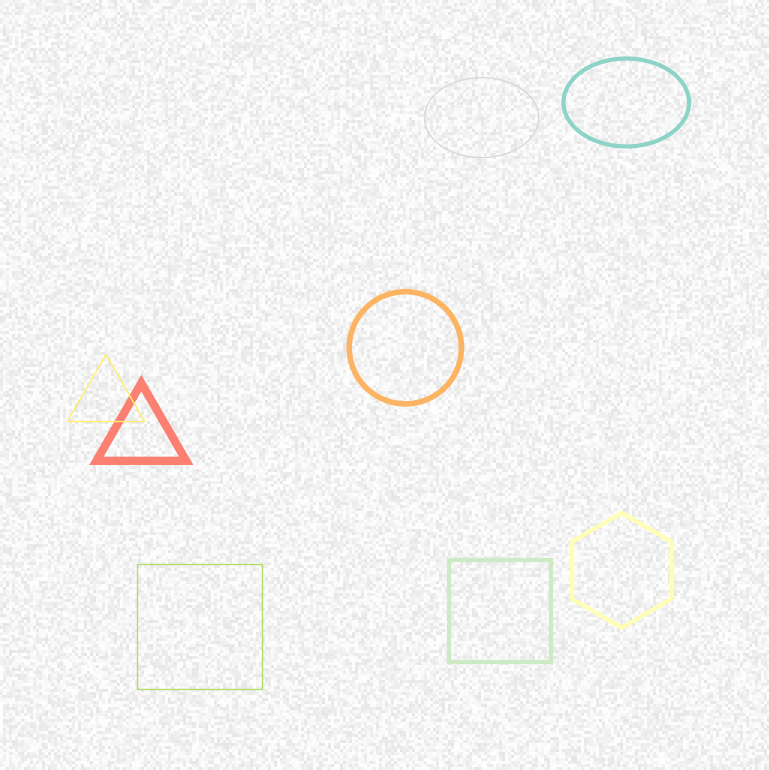[{"shape": "oval", "thickness": 1.5, "radius": 0.41, "center": [0.813, 0.867]}, {"shape": "hexagon", "thickness": 1.5, "radius": 0.37, "center": [0.807, 0.259]}, {"shape": "triangle", "thickness": 3, "radius": 0.34, "center": [0.184, 0.435]}, {"shape": "circle", "thickness": 2, "radius": 0.36, "center": [0.526, 0.548]}, {"shape": "square", "thickness": 0.5, "radius": 0.4, "center": [0.259, 0.186]}, {"shape": "oval", "thickness": 0.5, "radius": 0.37, "center": [0.625, 0.847]}, {"shape": "square", "thickness": 1.5, "radius": 0.33, "center": [0.649, 0.207]}, {"shape": "triangle", "thickness": 0.5, "radius": 0.29, "center": [0.138, 0.482]}]